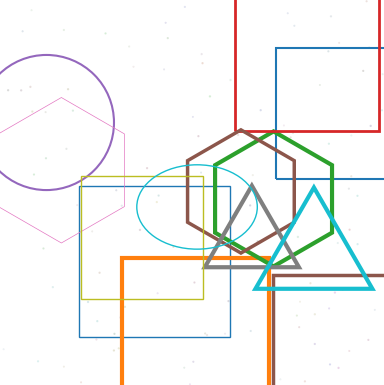[{"shape": "square", "thickness": 1, "radius": 0.98, "center": [0.4, 0.32]}, {"shape": "square", "thickness": 1.5, "radius": 0.85, "center": [0.887, 0.705]}, {"shape": "square", "thickness": 3, "radius": 0.96, "center": [0.508, 0.138]}, {"shape": "hexagon", "thickness": 3, "radius": 0.88, "center": [0.711, 0.483]}, {"shape": "square", "thickness": 2, "radius": 0.94, "center": [0.798, 0.847]}, {"shape": "circle", "thickness": 1.5, "radius": 0.88, "center": [0.121, 0.682]}, {"shape": "hexagon", "thickness": 2.5, "radius": 0.8, "center": [0.626, 0.503]}, {"shape": "square", "thickness": 2.5, "radius": 0.76, "center": [0.86, 0.135]}, {"shape": "hexagon", "thickness": 0.5, "radius": 0.94, "center": [0.159, 0.558]}, {"shape": "triangle", "thickness": 3, "radius": 0.71, "center": [0.654, 0.376]}, {"shape": "square", "thickness": 1, "radius": 0.79, "center": [0.369, 0.384]}, {"shape": "triangle", "thickness": 3, "radius": 0.88, "center": [0.815, 0.338]}, {"shape": "oval", "thickness": 1, "radius": 0.78, "center": [0.512, 0.462]}]